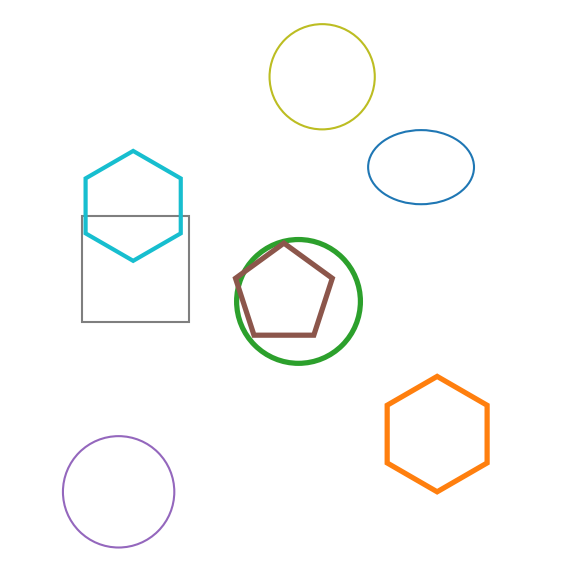[{"shape": "oval", "thickness": 1, "radius": 0.46, "center": [0.729, 0.71]}, {"shape": "hexagon", "thickness": 2.5, "radius": 0.5, "center": [0.757, 0.247]}, {"shape": "circle", "thickness": 2.5, "radius": 0.54, "center": [0.517, 0.477]}, {"shape": "circle", "thickness": 1, "radius": 0.48, "center": [0.205, 0.147]}, {"shape": "pentagon", "thickness": 2.5, "radius": 0.44, "center": [0.492, 0.49]}, {"shape": "square", "thickness": 1, "radius": 0.46, "center": [0.235, 0.533]}, {"shape": "circle", "thickness": 1, "radius": 0.46, "center": [0.558, 0.866]}, {"shape": "hexagon", "thickness": 2, "radius": 0.48, "center": [0.231, 0.643]}]